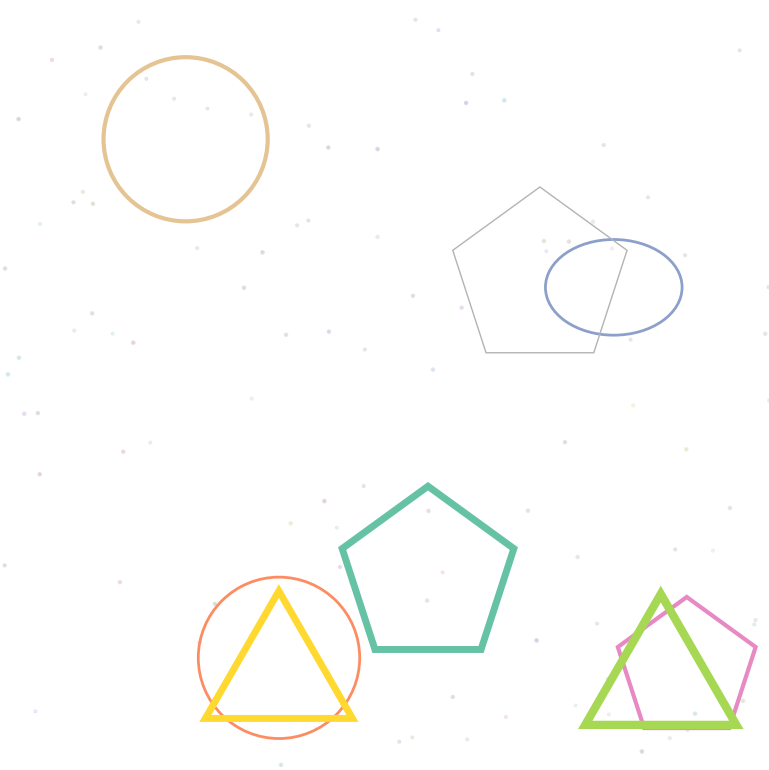[{"shape": "pentagon", "thickness": 2.5, "radius": 0.59, "center": [0.556, 0.251]}, {"shape": "circle", "thickness": 1, "radius": 0.52, "center": [0.362, 0.146]}, {"shape": "oval", "thickness": 1, "radius": 0.44, "center": [0.797, 0.627]}, {"shape": "pentagon", "thickness": 1.5, "radius": 0.47, "center": [0.892, 0.131]}, {"shape": "triangle", "thickness": 3, "radius": 0.57, "center": [0.858, 0.115]}, {"shape": "triangle", "thickness": 2.5, "radius": 0.55, "center": [0.362, 0.122]}, {"shape": "circle", "thickness": 1.5, "radius": 0.53, "center": [0.241, 0.819]}, {"shape": "pentagon", "thickness": 0.5, "radius": 0.6, "center": [0.701, 0.638]}]